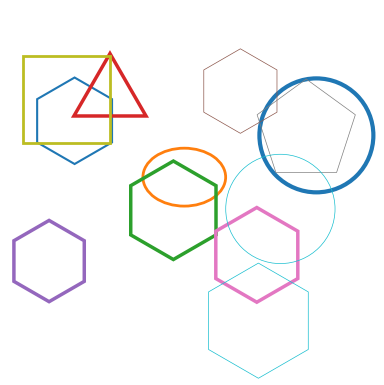[{"shape": "circle", "thickness": 3, "radius": 0.74, "center": [0.822, 0.648]}, {"shape": "hexagon", "thickness": 1.5, "radius": 0.56, "center": [0.194, 0.686]}, {"shape": "oval", "thickness": 2, "radius": 0.54, "center": [0.479, 0.54]}, {"shape": "hexagon", "thickness": 2.5, "radius": 0.64, "center": [0.45, 0.454]}, {"shape": "triangle", "thickness": 2.5, "radius": 0.54, "center": [0.286, 0.753]}, {"shape": "hexagon", "thickness": 2.5, "radius": 0.53, "center": [0.128, 0.322]}, {"shape": "hexagon", "thickness": 0.5, "radius": 0.55, "center": [0.624, 0.763]}, {"shape": "hexagon", "thickness": 2.5, "radius": 0.61, "center": [0.667, 0.338]}, {"shape": "pentagon", "thickness": 0.5, "radius": 0.67, "center": [0.795, 0.661]}, {"shape": "square", "thickness": 2, "radius": 0.57, "center": [0.173, 0.741]}, {"shape": "hexagon", "thickness": 0.5, "radius": 0.75, "center": [0.671, 0.167]}, {"shape": "circle", "thickness": 0.5, "radius": 0.71, "center": [0.728, 0.457]}]